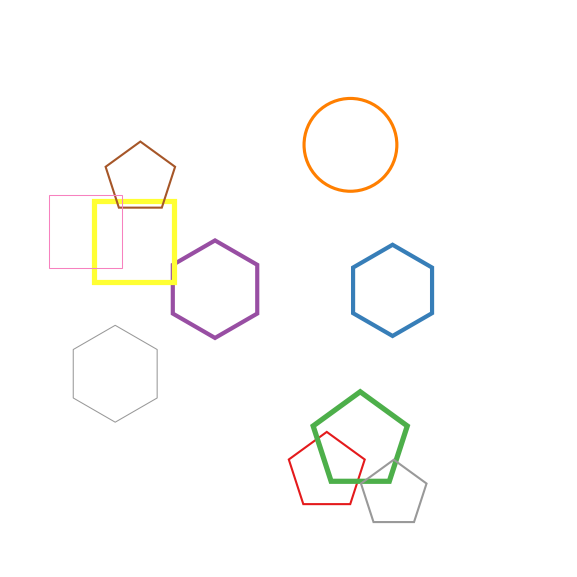[{"shape": "pentagon", "thickness": 1, "radius": 0.35, "center": [0.566, 0.182]}, {"shape": "hexagon", "thickness": 2, "radius": 0.39, "center": [0.68, 0.496]}, {"shape": "pentagon", "thickness": 2.5, "radius": 0.43, "center": [0.624, 0.235]}, {"shape": "hexagon", "thickness": 2, "radius": 0.42, "center": [0.372, 0.498]}, {"shape": "circle", "thickness": 1.5, "radius": 0.4, "center": [0.607, 0.748]}, {"shape": "square", "thickness": 2.5, "radius": 0.35, "center": [0.232, 0.581]}, {"shape": "pentagon", "thickness": 1, "radius": 0.32, "center": [0.243, 0.691]}, {"shape": "square", "thickness": 0.5, "radius": 0.31, "center": [0.148, 0.599]}, {"shape": "hexagon", "thickness": 0.5, "radius": 0.42, "center": [0.199, 0.352]}, {"shape": "pentagon", "thickness": 1, "radius": 0.3, "center": [0.682, 0.143]}]